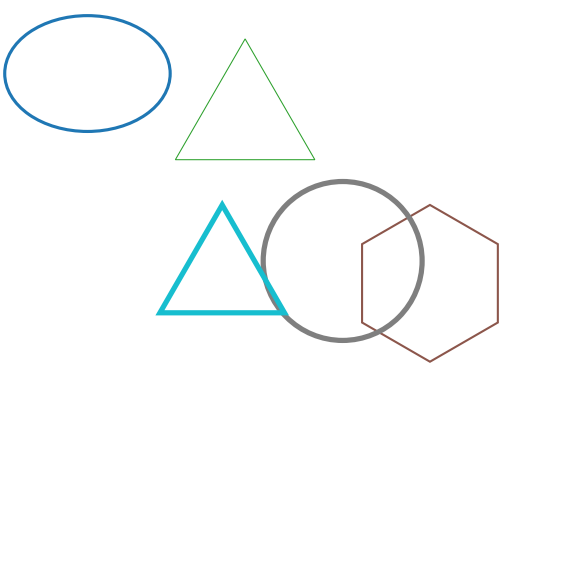[{"shape": "oval", "thickness": 1.5, "radius": 0.72, "center": [0.151, 0.872]}, {"shape": "triangle", "thickness": 0.5, "radius": 0.7, "center": [0.424, 0.792]}, {"shape": "hexagon", "thickness": 1, "radius": 0.68, "center": [0.745, 0.509]}, {"shape": "circle", "thickness": 2.5, "radius": 0.69, "center": [0.593, 0.547]}, {"shape": "triangle", "thickness": 2.5, "radius": 0.62, "center": [0.385, 0.52]}]